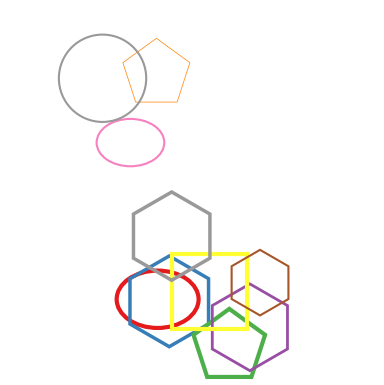[{"shape": "oval", "thickness": 3, "radius": 0.53, "center": [0.409, 0.223]}, {"shape": "hexagon", "thickness": 2.5, "radius": 0.59, "center": [0.44, 0.217]}, {"shape": "pentagon", "thickness": 3, "radius": 0.49, "center": [0.596, 0.1]}, {"shape": "hexagon", "thickness": 2, "radius": 0.56, "center": [0.649, 0.15]}, {"shape": "pentagon", "thickness": 0.5, "radius": 0.46, "center": [0.406, 0.809]}, {"shape": "square", "thickness": 3, "radius": 0.49, "center": [0.545, 0.243]}, {"shape": "hexagon", "thickness": 1.5, "radius": 0.43, "center": [0.675, 0.266]}, {"shape": "oval", "thickness": 1.5, "radius": 0.44, "center": [0.339, 0.63]}, {"shape": "circle", "thickness": 1.5, "radius": 0.57, "center": [0.266, 0.797]}, {"shape": "hexagon", "thickness": 2.5, "radius": 0.57, "center": [0.446, 0.387]}]